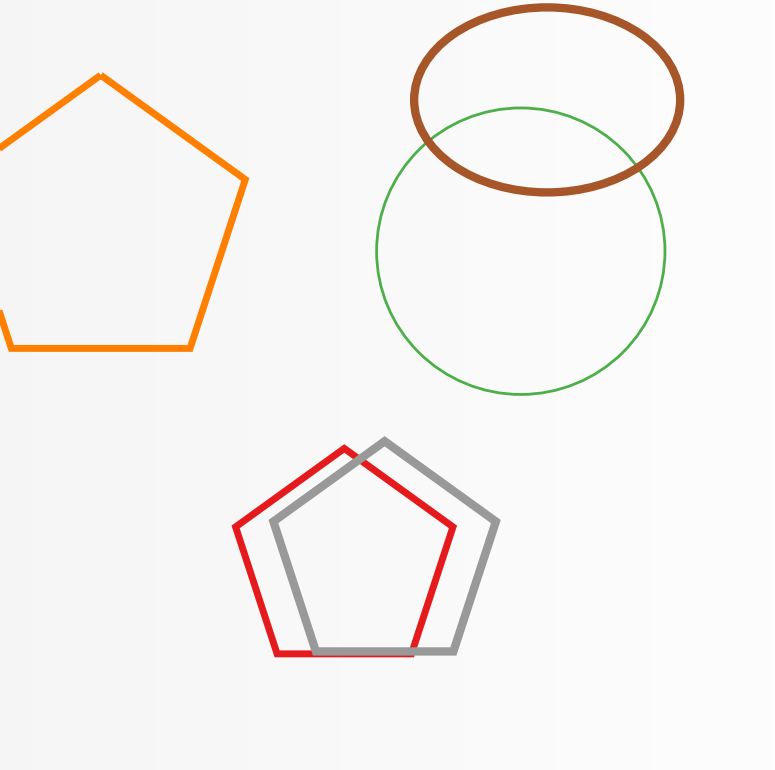[{"shape": "pentagon", "thickness": 2.5, "radius": 0.74, "center": [0.444, 0.27]}, {"shape": "circle", "thickness": 1, "radius": 0.93, "center": [0.672, 0.674]}, {"shape": "pentagon", "thickness": 2.5, "radius": 0.98, "center": [0.13, 0.706]}, {"shape": "oval", "thickness": 3, "radius": 0.86, "center": [0.706, 0.87]}, {"shape": "pentagon", "thickness": 3, "radius": 0.75, "center": [0.496, 0.276]}]